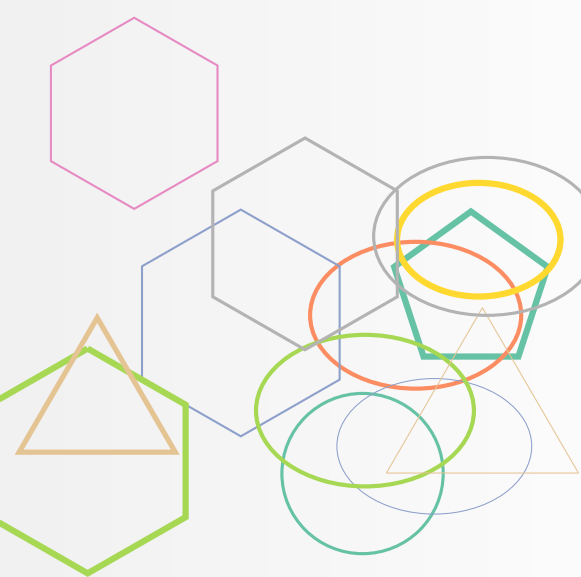[{"shape": "circle", "thickness": 1.5, "radius": 0.69, "center": [0.624, 0.179]}, {"shape": "pentagon", "thickness": 3, "radius": 0.69, "center": [0.81, 0.494]}, {"shape": "oval", "thickness": 2, "radius": 0.91, "center": [0.715, 0.453]}, {"shape": "oval", "thickness": 0.5, "radius": 0.84, "center": [0.747, 0.226]}, {"shape": "hexagon", "thickness": 1, "radius": 0.98, "center": [0.414, 0.44]}, {"shape": "hexagon", "thickness": 1, "radius": 0.83, "center": [0.231, 0.803]}, {"shape": "hexagon", "thickness": 3, "radius": 0.97, "center": [0.151, 0.201]}, {"shape": "oval", "thickness": 2, "radius": 0.94, "center": [0.628, 0.288]}, {"shape": "oval", "thickness": 3, "radius": 0.7, "center": [0.824, 0.584]}, {"shape": "triangle", "thickness": 2.5, "radius": 0.78, "center": [0.167, 0.294]}, {"shape": "triangle", "thickness": 0.5, "radius": 0.95, "center": [0.83, 0.275]}, {"shape": "oval", "thickness": 1.5, "radius": 0.98, "center": [0.838, 0.59]}, {"shape": "hexagon", "thickness": 1.5, "radius": 0.92, "center": [0.525, 0.577]}]